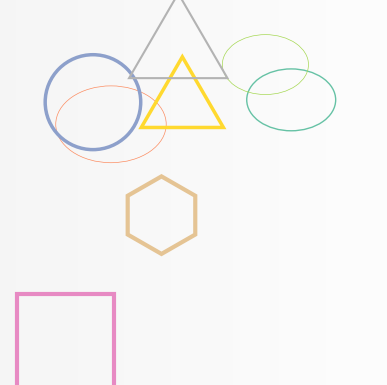[{"shape": "oval", "thickness": 1, "radius": 0.57, "center": [0.751, 0.741]}, {"shape": "oval", "thickness": 0.5, "radius": 0.71, "center": [0.286, 0.677]}, {"shape": "circle", "thickness": 2.5, "radius": 0.62, "center": [0.24, 0.735]}, {"shape": "square", "thickness": 3, "radius": 0.63, "center": [0.169, 0.111]}, {"shape": "oval", "thickness": 0.5, "radius": 0.56, "center": [0.685, 0.832]}, {"shape": "triangle", "thickness": 2.5, "radius": 0.61, "center": [0.471, 0.73]}, {"shape": "hexagon", "thickness": 3, "radius": 0.5, "center": [0.417, 0.441]}, {"shape": "triangle", "thickness": 1.5, "radius": 0.73, "center": [0.46, 0.87]}]